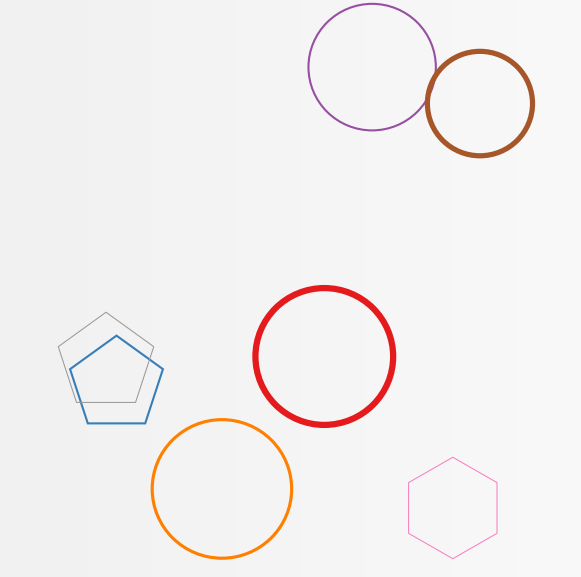[{"shape": "circle", "thickness": 3, "radius": 0.59, "center": [0.558, 0.382]}, {"shape": "pentagon", "thickness": 1, "radius": 0.42, "center": [0.2, 0.334]}, {"shape": "circle", "thickness": 1, "radius": 0.55, "center": [0.64, 0.883]}, {"shape": "circle", "thickness": 1.5, "radius": 0.6, "center": [0.382, 0.153]}, {"shape": "circle", "thickness": 2.5, "radius": 0.45, "center": [0.826, 0.82]}, {"shape": "hexagon", "thickness": 0.5, "radius": 0.44, "center": [0.779, 0.12]}, {"shape": "pentagon", "thickness": 0.5, "radius": 0.43, "center": [0.182, 0.372]}]